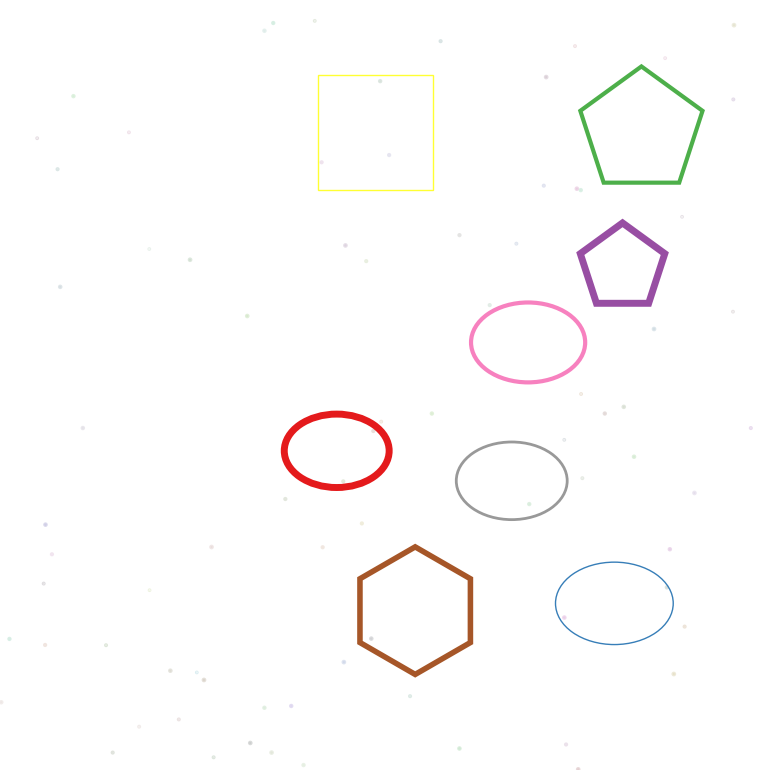[{"shape": "oval", "thickness": 2.5, "radius": 0.34, "center": [0.437, 0.415]}, {"shape": "oval", "thickness": 0.5, "radius": 0.38, "center": [0.798, 0.216]}, {"shape": "pentagon", "thickness": 1.5, "radius": 0.42, "center": [0.833, 0.83]}, {"shape": "pentagon", "thickness": 2.5, "radius": 0.29, "center": [0.809, 0.653]}, {"shape": "square", "thickness": 0.5, "radius": 0.37, "center": [0.487, 0.828]}, {"shape": "hexagon", "thickness": 2, "radius": 0.41, "center": [0.539, 0.207]}, {"shape": "oval", "thickness": 1.5, "radius": 0.37, "center": [0.686, 0.555]}, {"shape": "oval", "thickness": 1, "radius": 0.36, "center": [0.665, 0.376]}]